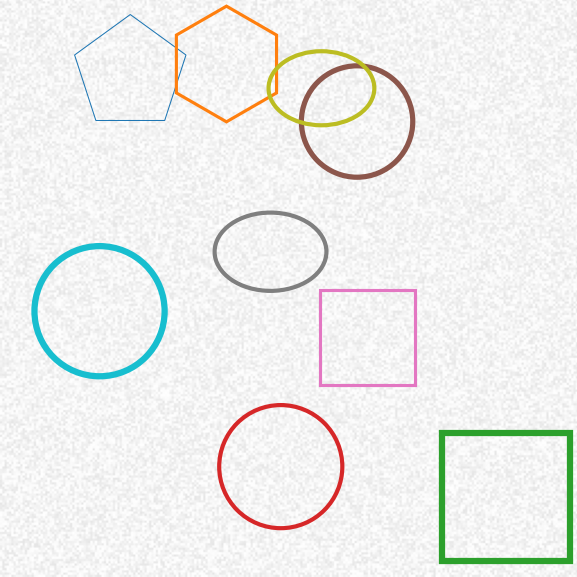[{"shape": "pentagon", "thickness": 0.5, "radius": 0.51, "center": [0.226, 0.873]}, {"shape": "hexagon", "thickness": 1.5, "radius": 0.5, "center": [0.392, 0.888]}, {"shape": "square", "thickness": 3, "radius": 0.55, "center": [0.877, 0.138]}, {"shape": "circle", "thickness": 2, "radius": 0.53, "center": [0.486, 0.191]}, {"shape": "circle", "thickness": 2.5, "radius": 0.48, "center": [0.618, 0.789]}, {"shape": "square", "thickness": 1.5, "radius": 0.41, "center": [0.637, 0.414]}, {"shape": "oval", "thickness": 2, "radius": 0.48, "center": [0.468, 0.563]}, {"shape": "oval", "thickness": 2, "radius": 0.46, "center": [0.557, 0.846]}, {"shape": "circle", "thickness": 3, "radius": 0.56, "center": [0.172, 0.46]}]